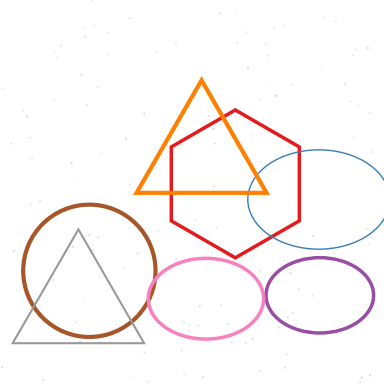[{"shape": "hexagon", "thickness": 2.5, "radius": 0.96, "center": [0.611, 0.522]}, {"shape": "oval", "thickness": 1, "radius": 0.92, "center": [0.828, 0.482]}, {"shape": "oval", "thickness": 2.5, "radius": 0.7, "center": [0.831, 0.233]}, {"shape": "triangle", "thickness": 3, "radius": 0.97, "center": [0.524, 0.597]}, {"shape": "circle", "thickness": 3, "radius": 0.86, "center": [0.232, 0.297]}, {"shape": "oval", "thickness": 2.5, "radius": 0.75, "center": [0.535, 0.224]}, {"shape": "triangle", "thickness": 1.5, "radius": 0.99, "center": [0.204, 0.207]}]